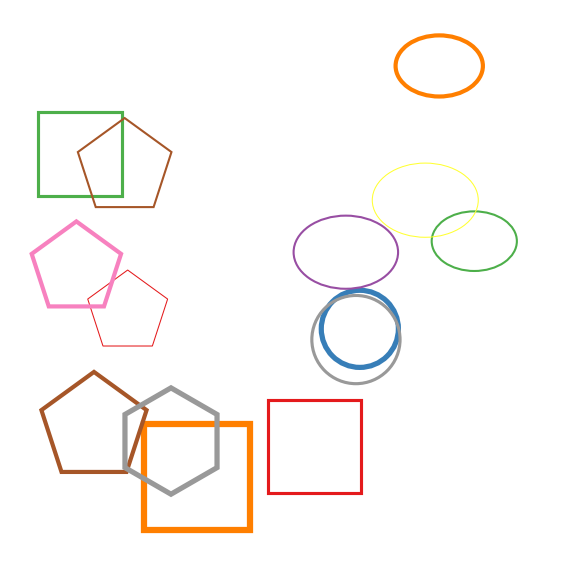[{"shape": "square", "thickness": 1.5, "radius": 0.4, "center": [0.545, 0.226]}, {"shape": "pentagon", "thickness": 0.5, "radius": 0.36, "center": [0.221, 0.459]}, {"shape": "circle", "thickness": 2.5, "radius": 0.33, "center": [0.623, 0.43]}, {"shape": "square", "thickness": 1.5, "radius": 0.36, "center": [0.138, 0.733]}, {"shape": "oval", "thickness": 1, "radius": 0.37, "center": [0.821, 0.582]}, {"shape": "oval", "thickness": 1, "radius": 0.45, "center": [0.599, 0.562]}, {"shape": "square", "thickness": 3, "radius": 0.46, "center": [0.34, 0.173]}, {"shape": "oval", "thickness": 2, "radius": 0.38, "center": [0.761, 0.885]}, {"shape": "oval", "thickness": 0.5, "radius": 0.46, "center": [0.736, 0.652]}, {"shape": "pentagon", "thickness": 1, "radius": 0.43, "center": [0.216, 0.709]}, {"shape": "pentagon", "thickness": 2, "radius": 0.48, "center": [0.163, 0.259]}, {"shape": "pentagon", "thickness": 2, "radius": 0.41, "center": [0.132, 0.534]}, {"shape": "circle", "thickness": 1.5, "radius": 0.38, "center": [0.616, 0.411]}, {"shape": "hexagon", "thickness": 2.5, "radius": 0.46, "center": [0.296, 0.235]}]